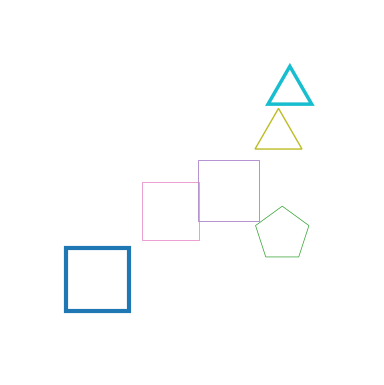[{"shape": "square", "thickness": 3, "radius": 0.41, "center": [0.253, 0.275]}, {"shape": "pentagon", "thickness": 0.5, "radius": 0.36, "center": [0.733, 0.392]}, {"shape": "square", "thickness": 0.5, "radius": 0.4, "center": [0.593, 0.506]}, {"shape": "square", "thickness": 0.5, "radius": 0.37, "center": [0.443, 0.453]}, {"shape": "triangle", "thickness": 1, "radius": 0.35, "center": [0.723, 0.648]}, {"shape": "triangle", "thickness": 2.5, "radius": 0.33, "center": [0.753, 0.762]}]